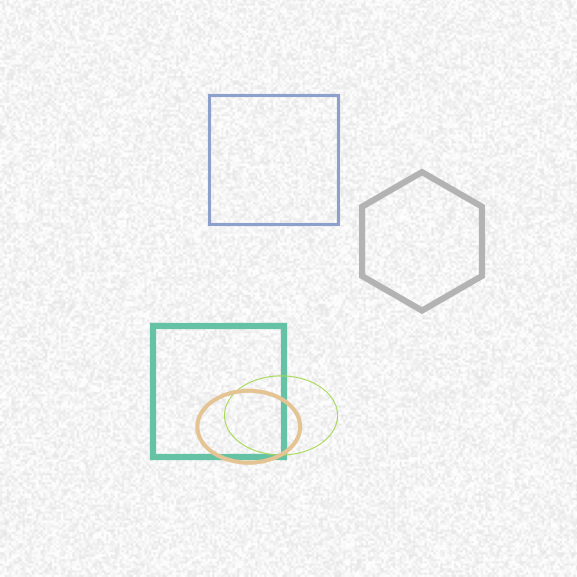[{"shape": "square", "thickness": 3, "radius": 0.56, "center": [0.378, 0.321]}, {"shape": "square", "thickness": 1.5, "radius": 0.56, "center": [0.474, 0.723]}, {"shape": "oval", "thickness": 0.5, "radius": 0.49, "center": [0.487, 0.28]}, {"shape": "oval", "thickness": 2, "radius": 0.45, "center": [0.431, 0.26]}, {"shape": "hexagon", "thickness": 3, "radius": 0.6, "center": [0.731, 0.581]}]